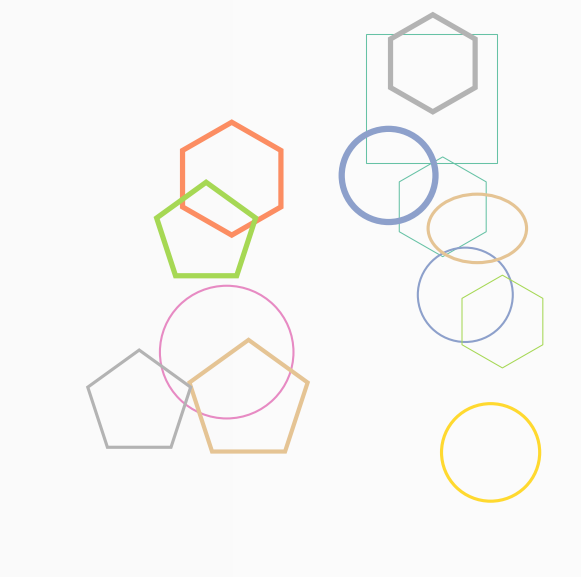[{"shape": "hexagon", "thickness": 0.5, "radius": 0.43, "center": [0.762, 0.641]}, {"shape": "square", "thickness": 0.5, "radius": 0.56, "center": [0.742, 0.828]}, {"shape": "hexagon", "thickness": 2.5, "radius": 0.49, "center": [0.399, 0.69]}, {"shape": "circle", "thickness": 1, "radius": 0.41, "center": [0.801, 0.489]}, {"shape": "circle", "thickness": 3, "radius": 0.4, "center": [0.669, 0.695]}, {"shape": "circle", "thickness": 1, "radius": 0.57, "center": [0.39, 0.389]}, {"shape": "hexagon", "thickness": 0.5, "radius": 0.4, "center": [0.864, 0.442]}, {"shape": "pentagon", "thickness": 2.5, "radius": 0.45, "center": [0.355, 0.594]}, {"shape": "circle", "thickness": 1.5, "radius": 0.42, "center": [0.844, 0.216]}, {"shape": "oval", "thickness": 1.5, "radius": 0.42, "center": [0.821, 0.604]}, {"shape": "pentagon", "thickness": 2, "radius": 0.53, "center": [0.428, 0.304]}, {"shape": "hexagon", "thickness": 2.5, "radius": 0.42, "center": [0.745, 0.89]}, {"shape": "pentagon", "thickness": 1.5, "radius": 0.47, "center": [0.239, 0.3]}]